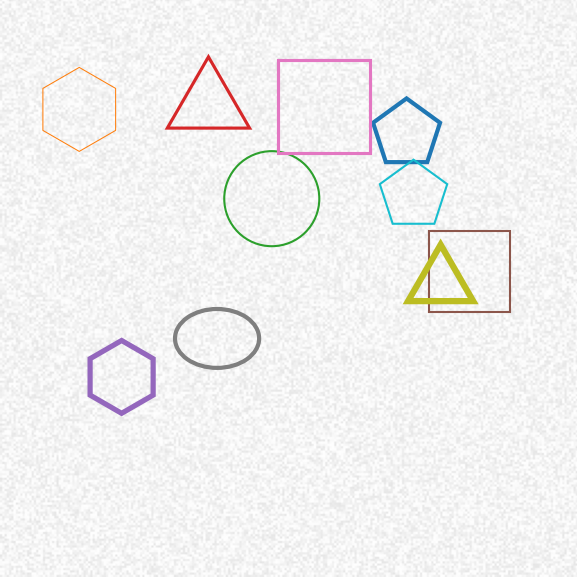[{"shape": "pentagon", "thickness": 2, "radius": 0.3, "center": [0.704, 0.768]}, {"shape": "hexagon", "thickness": 0.5, "radius": 0.36, "center": [0.137, 0.81]}, {"shape": "circle", "thickness": 1, "radius": 0.41, "center": [0.471, 0.655]}, {"shape": "triangle", "thickness": 1.5, "radius": 0.41, "center": [0.361, 0.818]}, {"shape": "hexagon", "thickness": 2.5, "radius": 0.32, "center": [0.211, 0.346]}, {"shape": "square", "thickness": 1, "radius": 0.35, "center": [0.814, 0.53]}, {"shape": "square", "thickness": 1.5, "radius": 0.4, "center": [0.561, 0.815]}, {"shape": "oval", "thickness": 2, "radius": 0.36, "center": [0.376, 0.413]}, {"shape": "triangle", "thickness": 3, "radius": 0.33, "center": [0.763, 0.51]}, {"shape": "pentagon", "thickness": 1, "radius": 0.31, "center": [0.716, 0.661]}]